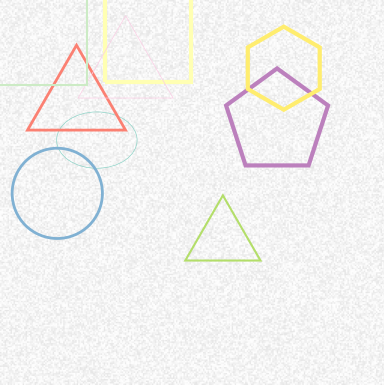[{"shape": "oval", "thickness": 0.5, "radius": 0.52, "center": [0.252, 0.636]}, {"shape": "square", "thickness": 3, "radius": 0.56, "center": [0.383, 0.898]}, {"shape": "triangle", "thickness": 2, "radius": 0.74, "center": [0.199, 0.736]}, {"shape": "circle", "thickness": 2, "radius": 0.59, "center": [0.149, 0.498]}, {"shape": "triangle", "thickness": 1.5, "radius": 0.56, "center": [0.579, 0.38]}, {"shape": "triangle", "thickness": 0.5, "radius": 0.71, "center": [0.326, 0.817]}, {"shape": "pentagon", "thickness": 3, "radius": 0.7, "center": [0.72, 0.683]}, {"shape": "square", "thickness": 1.5, "radius": 0.6, "center": [0.106, 0.898]}, {"shape": "hexagon", "thickness": 3, "radius": 0.54, "center": [0.737, 0.823]}]